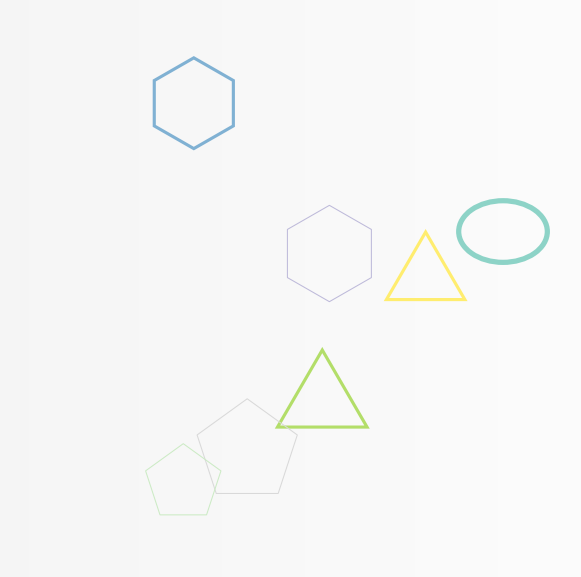[{"shape": "oval", "thickness": 2.5, "radius": 0.38, "center": [0.865, 0.598]}, {"shape": "hexagon", "thickness": 0.5, "radius": 0.42, "center": [0.567, 0.56]}, {"shape": "hexagon", "thickness": 1.5, "radius": 0.39, "center": [0.333, 0.82]}, {"shape": "triangle", "thickness": 1.5, "radius": 0.44, "center": [0.554, 0.304]}, {"shape": "pentagon", "thickness": 0.5, "radius": 0.45, "center": [0.425, 0.218]}, {"shape": "pentagon", "thickness": 0.5, "radius": 0.34, "center": [0.315, 0.163]}, {"shape": "triangle", "thickness": 1.5, "radius": 0.39, "center": [0.732, 0.519]}]